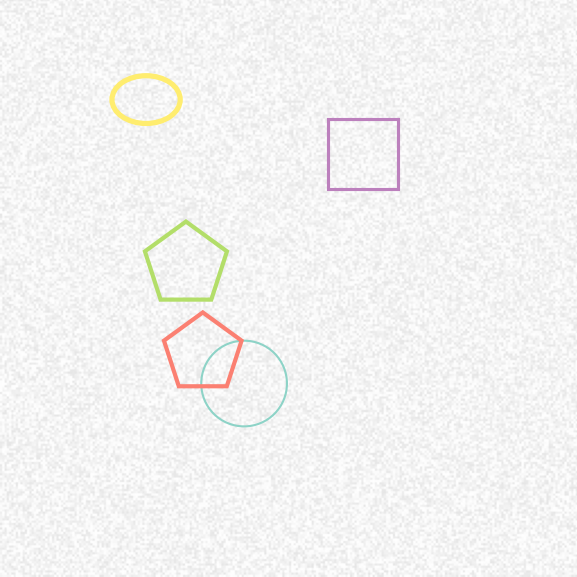[{"shape": "circle", "thickness": 1, "radius": 0.37, "center": [0.423, 0.335]}, {"shape": "pentagon", "thickness": 2, "radius": 0.35, "center": [0.351, 0.387]}, {"shape": "pentagon", "thickness": 2, "radius": 0.37, "center": [0.322, 0.541]}, {"shape": "square", "thickness": 1.5, "radius": 0.3, "center": [0.628, 0.732]}, {"shape": "oval", "thickness": 2.5, "radius": 0.3, "center": [0.253, 0.827]}]